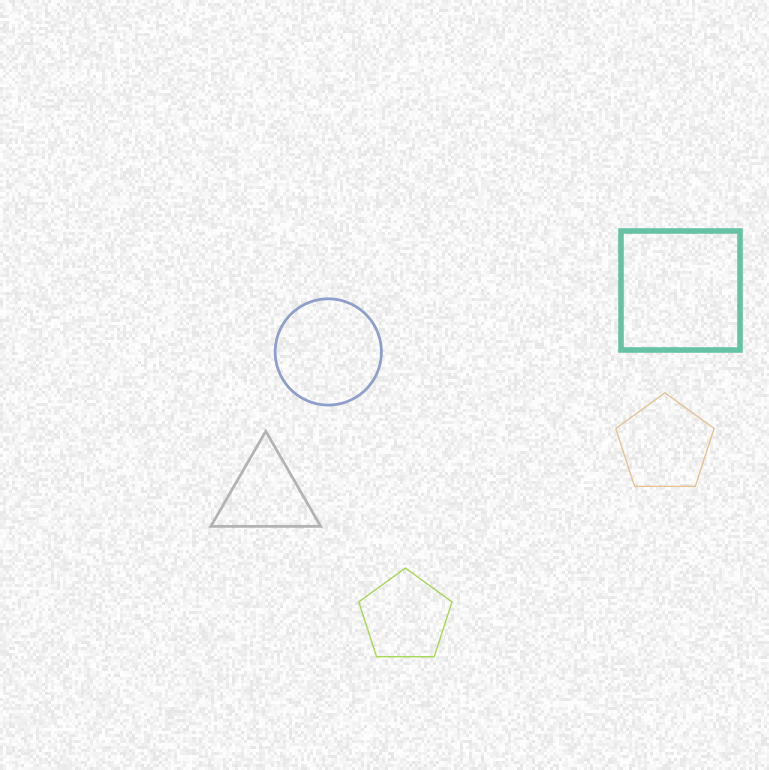[{"shape": "square", "thickness": 2, "radius": 0.39, "center": [0.884, 0.623]}, {"shape": "circle", "thickness": 1, "radius": 0.34, "center": [0.426, 0.543]}, {"shape": "pentagon", "thickness": 0.5, "radius": 0.32, "center": [0.526, 0.199]}, {"shape": "pentagon", "thickness": 0.5, "radius": 0.34, "center": [0.864, 0.423]}, {"shape": "triangle", "thickness": 1, "radius": 0.41, "center": [0.345, 0.358]}]